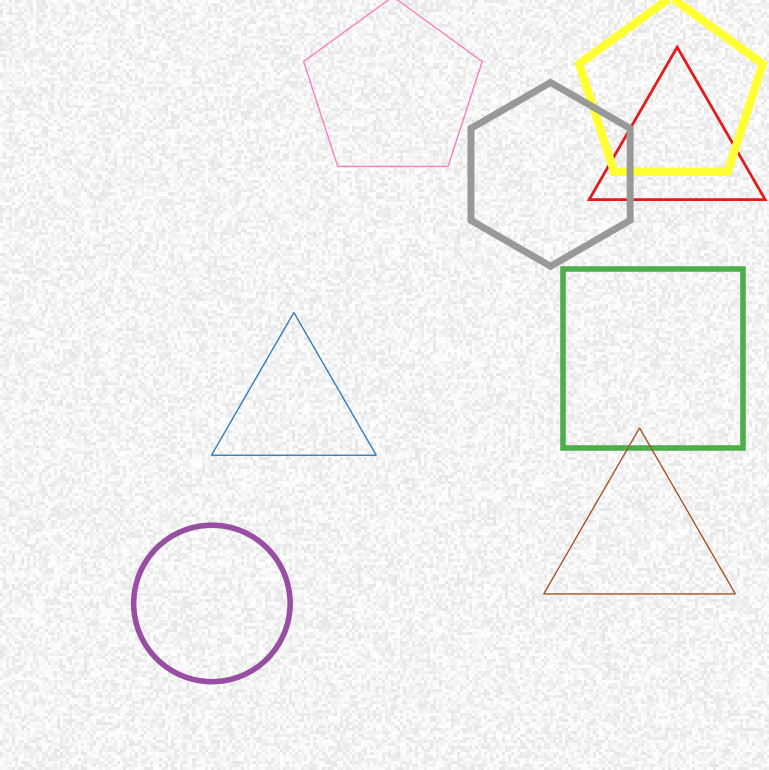[{"shape": "triangle", "thickness": 1, "radius": 0.66, "center": [0.879, 0.807]}, {"shape": "triangle", "thickness": 0.5, "radius": 0.62, "center": [0.382, 0.471]}, {"shape": "square", "thickness": 2, "radius": 0.58, "center": [0.848, 0.534]}, {"shape": "circle", "thickness": 2, "radius": 0.51, "center": [0.275, 0.216]}, {"shape": "pentagon", "thickness": 3, "radius": 0.63, "center": [0.871, 0.878]}, {"shape": "triangle", "thickness": 0.5, "radius": 0.72, "center": [0.831, 0.301]}, {"shape": "pentagon", "thickness": 0.5, "radius": 0.61, "center": [0.51, 0.882]}, {"shape": "hexagon", "thickness": 2.5, "radius": 0.6, "center": [0.715, 0.774]}]